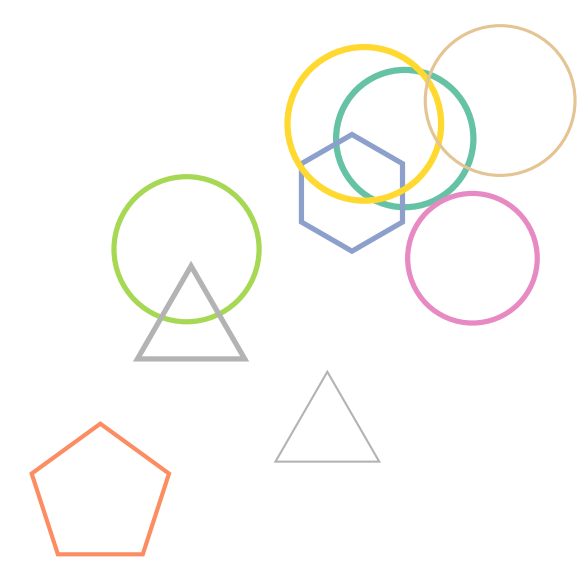[{"shape": "circle", "thickness": 3, "radius": 0.59, "center": [0.701, 0.759]}, {"shape": "pentagon", "thickness": 2, "radius": 0.63, "center": [0.174, 0.14]}, {"shape": "hexagon", "thickness": 2.5, "radius": 0.51, "center": [0.609, 0.665]}, {"shape": "circle", "thickness": 2.5, "radius": 0.56, "center": [0.818, 0.552]}, {"shape": "circle", "thickness": 2.5, "radius": 0.63, "center": [0.323, 0.568]}, {"shape": "circle", "thickness": 3, "radius": 0.67, "center": [0.631, 0.785]}, {"shape": "circle", "thickness": 1.5, "radius": 0.65, "center": [0.866, 0.825]}, {"shape": "triangle", "thickness": 2.5, "radius": 0.54, "center": [0.331, 0.431]}, {"shape": "triangle", "thickness": 1, "radius": 0.52, "center": [0.567, 0.252]}]